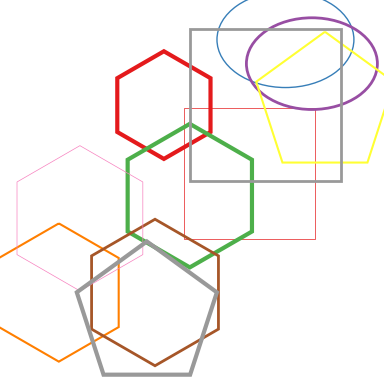[{"shape": "hexagon", "thickness": 3, "radius": 0.7, "center": [0.426, 0.727]}, {"shape": "square", "thickness": 0.5, "radius": 0.85, "center": [0.649, 0.55]}, {"shape": "oval", "thickness": 1, "radius": 0.89, "center": [0.741, 0.897]}, {"shape": "hexagon", "thickness": 3, "radius": 0.93, "center": [0.493, 0.492]}, {"shape": "oval", "thickness": 2, "radius": 0.85, "center": [0.81, 0.835]}, {"shape": "hexagon", "thickness": 1.5, "radius": 0.9, "center": [0.153, 0.24]}, {"shape": "pentagon", "thickness": 1.5, "radius": 0.94, "center": [0.844, 0.73]}, {"shape": "hexagon", "thickness": 2, "radius": 0.95, "center": [0.403, 0.24]}, {"shape": "hexagon", "thickness": 0.5, "radius": 0.94, "center": [0.208, 0.433]}, {"shape": "square", "thickness": 2, "radius": 0.99, "center": [0.689, 0.728]}, {"shape": "pentagon", "thickness": 3, "radius": 0.96, "center": [0.381, 0.182]}]